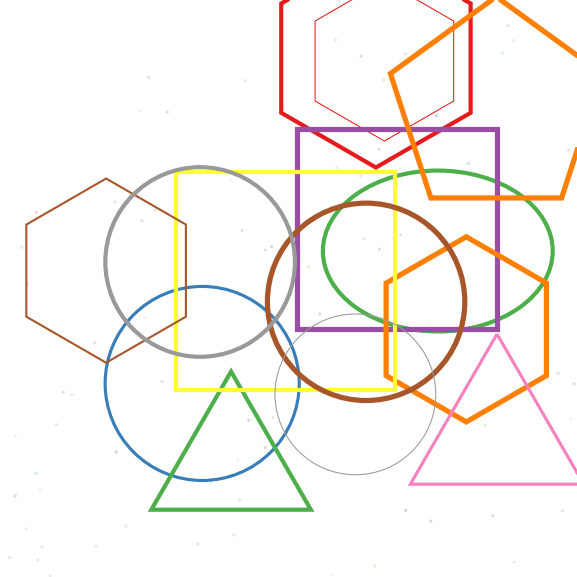[{"shape": "hexagon", "thickness": 2, "radius": 0.95, "center": [0.651, 0.898]}, {"shape": "hexagon", "thickness": 0.5, "radius": 0.69, "center": [0.666, 0.893]}, {"shape": "circle", "thickness": 1.5, "radius": 0.84, "center": [0.35, 0.335]}, {"shape": "oval", "thickness": 2, "radius": 0.99, "center": [0.758, 0.564]}, {"shape": "triangle", "thickness": 2, "radius": 0.8, "center": [0.4, 0.196]}, {"shape": "square", "thickness": 2.5, "radius": 0.86, "center": [0.688, 0.603]}, {"shape": "pentagon", "thickness": 2.5, "radius": 0.96, "center": [0.859, 0.812]}, {"shape": "hexagon", "thickness": 2.5, "radius": 0.8, "center": [0.807, 0.429]}, {"shape": "square", "thickness": 2, "radius": 0.95, "center": [0.495, 0.512]}, {"shape": "hexagon", "thickness": 1, "radius": 0.8, "center": [0.184, 0.531]}, {"shape": "circle", "thickness": 2.5, "radius": 0.85, "center": [0.634, 0.476]}, {"shape": "triangle", "thickness": 1.5, "radius": 0.87, "center": [0.861, 0.247]}, {"shape": "circle", "thickness": 2, "radius": 0.82, "center": [0.347, 0.545]}, {"shape": "circle", "thickness": 0.5, "radius": 0.7, "center": [0.615, 0.316]}]